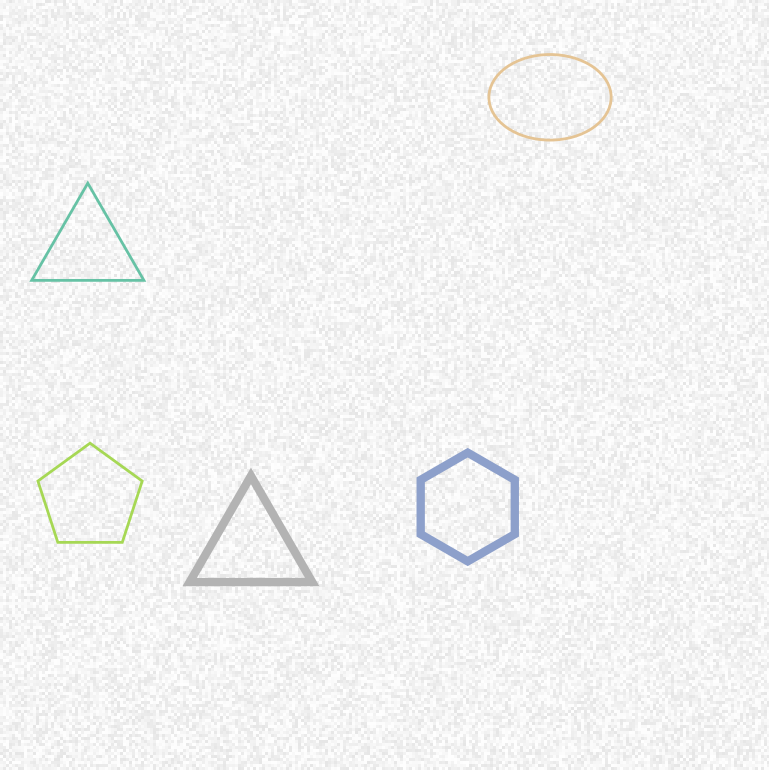[{"shape": "triangle", "thickness": 1, "radius": 0.42, "center": [0.114, 0.678]}, {"shape": "hexagon", "thickness": 3, "radius": 0.35, "center": [0.607, 0.342]}, {"shape": "pentagon", "thickness": 1, "radius": 0.36, "center": [0.117, 0.353]}, {"shape": "oval", "thickness": 1, "radius": 0.4, "center": [0.714, 0.874]}, {"shape": "triangle", "thickness": 3, "radius": 0.46, "center": [0.326, 0.29]}]